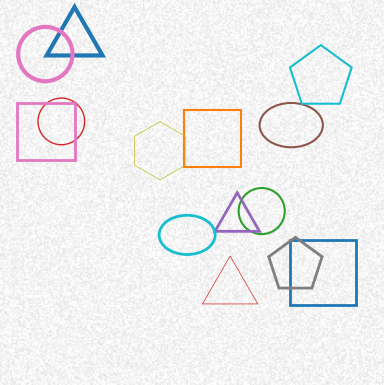[{"shape": "square", "thickness": 2, "radius": 0.43, "center": [0.839, 0.292]}, {"shape": "triangle", "thickness": 3, "radius": 0.42, "center": [0.194, 0.898]}, {"shape": "square", "thickness": 1.5, "radius": 0.37, "center": [0.551, 0.641]}, {"shape": "circle", "thickness": 1.5, "radius": 0.3, "center": [0.68, 0.452]}, {"shape": "circle", "thickness": 1, "radius": 0.3, "center": [0.159, 0.685]}, {"shape": "triangle", "thickness": 0.5, "radius": 0.41, "center": [0.598, 0.252]}, {"shape": "triangle", "thickness": 2, "radius": 0.33, "center": [0.616, 0.433]}, {"shape": "oval", "thickness": 1.5, "radius": 0.41, "center": [0.756, 0.675]}, {"shape": "square", "thickness": 2, "radius": 0.37, "center": [0.12, 0.658]}, {"shape": "circle", "thickness": 3, "radius": 0.35, "center": [0.118, 0.86]}, {"shape": "pentagon", "thickness": 2, "radius": 0.36, "center": [0.767, 0.311]}, {"shape": "hexagon", "thickness": 0.5, "radius": 0.38, "center": [0.415, 0.608]}, {"shape": "pentagon", "thickness": 1.5, "radius": 0.42, "center": [0.833, 0.799]}, {"shape": "oval", "thickness": 2, "radius": 0.36, "center": [0.486, 0.39]}]